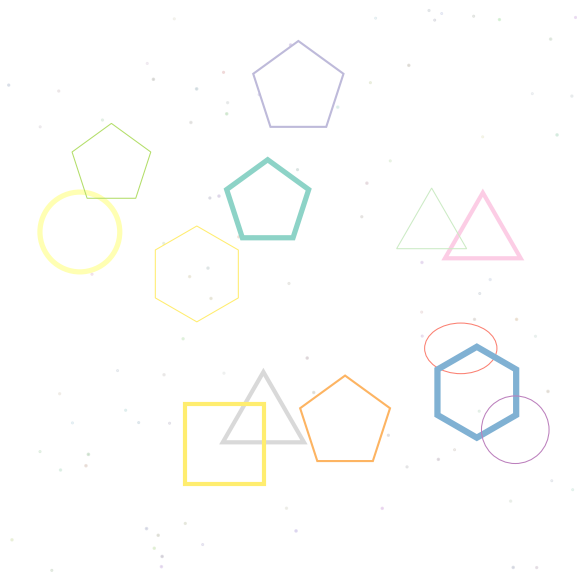[{"shape": "pentagon", "thickness": 2.5, "radius": 0.37, "center": [0.464, 0.648]}, {"shape": "circle", "thickness": 2.5, "radius": 0.35, "center": [0.138, 0.597]}, {"shape": "pentagon", "thickness": 1, "radius": 0.41, "center": [0.517, 0.846]}, {"shape": "oval", "thickness": 0.5, "radius": 0.31, "center": [0.798, 0.396]}, {"shape": "hexagon", "thickness": 3, "radius": 0.39, "center": [0.826, 0.32]}, {"shape": "pentagon", "thickness": 1, "radius": 0.41, "center": [0.598, 0.267]}, {"shape": "pentagon", "thickness": 0.5, "radius": 0.36, "center": [0.193, 0.714]}, {"shape": "triangle", "thickness": 2, "radius": 0.38, "center": [0.836, 0.59]}, {"shape": "triangle", "thickness": 2, "radius": 0.41, "center": [0.456, 0.274]}, {"shape": "circle", "thickness": 0.5, "radius": 0.29, "center": [0.892, 0.255]}, {"shape": "triangle", "thickness": 0.5, "radius": 0.35, "center": [0.747, 0.603]}, {"shape": "square", "thickness": 2, "radius": 0.34, "center": [0.389, 0.23]}, {"shape": "hexagon", "thickness": 0.5, "radius": 0.41, "center": [0.341, 0.525]}]